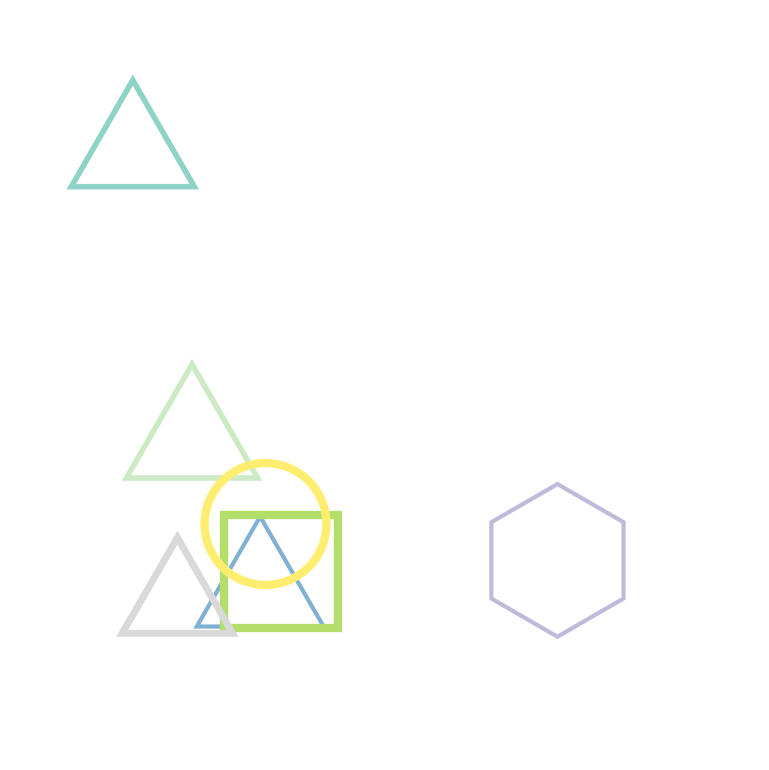[{"shape": "triangle", "thickness": 2, "radius": 0.46, "center": [0.172, 0.804]}, {"shape": "hexagon", "thickness": 1.5, "radius": 0.5, "center": [0.724, 0.272]}, {"shape": "triangle", "thickness": 1.5, "radius": 0.48, "center": [0.338, 0.234]}, {"shape": "square", "thickness": 3, "radius": 0.37, "center": [0.365, 0.258]}, {"shape": "triangle", "thickness": 2.5, "radius": 0.41, "center": [0.23, 0.219]}, {"shape": "triangle", "thickness": 2, "radius": 0.49, "center": [0.249, 0.428]}, {"shape": "circle", "thickness": 3, "radius": 0.4, "center": [0.345, 0.319]}]